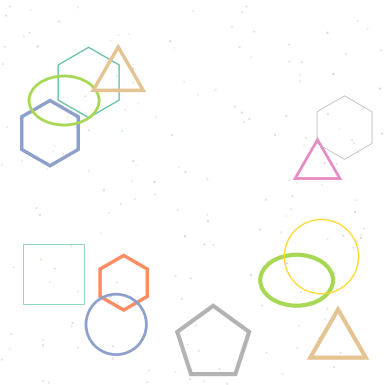[{"shape": "square", "thickness": 0.5, "radius": 0.39, "center": [0.138, 0.288]}, {"shape": "hexagon", "thickness": 1, "radius": 0.46, "center": [0.23, 0.786]}, {"shape": "hexagon", "thickness": 2.5, "radius": 0.35, "center": [0.321, 0.266]}, {"shape": "circle", "thickness": 2, "radius": 0.39, "center": [0.302, 0.157]}, {"shape": "hexagon", "thickness": 2.5, "radius": 0.42, "center": [0.13, 0.654]}, {"shape": "triangle", "thickness": 2, "radius": 0.34, "center": [0.825, 0.57]}, {"shape": "oval", "thickness": 3, "radius": 0.47, "center": [0.77, 0.272]}, {"shape": "oval", "thickness": 2, "radius": 0.45, "center": [0.166, 0.739]}, {"shape": "circle", "thickness": 1, "radius": 0.48, "center": [0.835, 0.333]}, {"shape": "triangle", "thickness": 2.5, "radius": 0.38, "center": [0.307, 0.803]}, {"shape": "triangle", "thickness": 3, "radius": 0.42, "center": [0.878, 0.113]}, {"shape": "pentagon", "thickness": 3, "radius": 0.49, "center": [0.554, 0.108]}, {"shape": "hexagon", "thickness": 0.5, "radius": 0.41, "center": [0.895, 0.669]}]